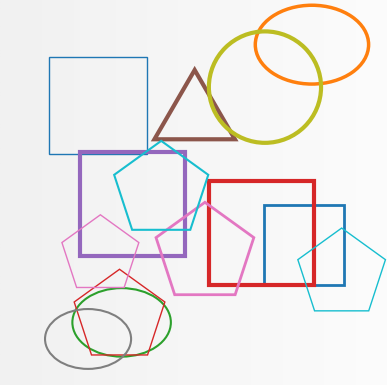[{"shape": "square", "thickness": 1, "radius": 0.63, "center": [0.253, 0.726]}, {"shape": "square", "thickness": 2, "radius": 0.52, "center": [0.784, 0.363]}, {"shape": "oval", "thickness": 2.5, "radius": 0.73, "center": [0.805, 0.884]}, {"shape": "oval", "thickness": 1.5, "radius": 0.64, "center": [0.314, 0.163]}, {"shape": "pentagon", "thickness": 1, "radius": 0.62, "center": [0.308, 0.178]}, {"shape": "square", "thickness": 3, "radius": 0.68, "center": [0.675, 0.396]}, {"shape": "square", "thickness": 3, "radius": 0.67, "center": [0.342, 0.47]}, {"shape": "triangle", "thickness": 3, "radius": 0.6, "center": [0.502, 0.698]}, {"shape": "pentagon", "thickness": 1, "radius": 0.52, "center": [0.259, 0.338]}, {"shape": "pentagon", "thickness": 2, "radius": 0.66, "center": [0.529, 0.342]}, {"shape": "oval", "thickness": 1.5, "radius": 0.56, "center": [0.227, 0.12]}, {"shape": "circle", "thickness": 3, "radius": 0.72, "center": [0.684, 0.774]}, {"shape": "pentagon", "thickness": 1.5, "radius": 0.64, "center": [0.416, 0.506]}, {"shape": "pentagon", "thickness": 1, "radius": 0.59, "center": [0.882, 0.289]}]